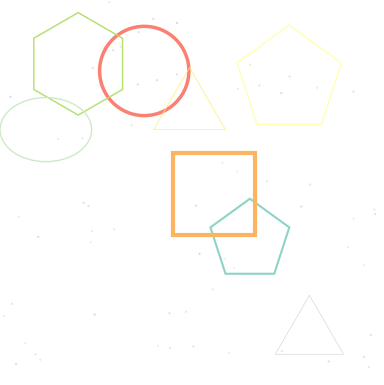[{"shape": "pentagon", "thickness": 1.5, "radius": 0.54, "center": [0.649, 0.376]}, {"shape": "pentagon", "thickness": 1, "radius": 0.71, "center": [0.751, 0.793]}, {"shape": "circle", "thickness": 2.5, "radius": 0.58, "center": [0.375, 0.816]}, {"shape": "square", "thickness": 3, "radius": 0.53, "center": [0.555, 0.496]}, {"shape": "hexagon", "thickness": 1, "radius": 0.67, "center": [0.203, 0.834]}, {"shape": "triangle", "thickness": 0.5, "radius": 0.51, "center": [0.804, 0.131]}, {"shape": "oval", "thickness": 1, "radius": 0.59, "center": [0.119, 0.663]}, {"shape": "triangle", "thickness": 0.5, "radius": 0.54, "center": [0.492, 0.717]}]